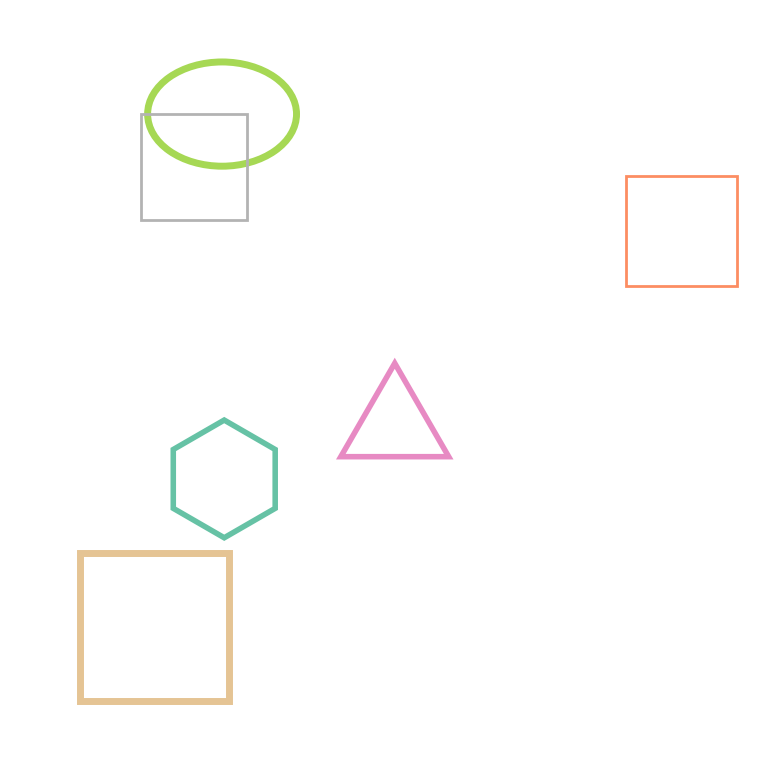[{"shape": "hexagon", "thickness": 2, "radius": 0.38, "center": [0.291, 0.378]}, {"shape": "square", "thickness": 1, "radius": 0.36, "center": [0.885, 0.7]}, {"shape": "triangle", "thickness": 2, "radius": 0.4, "center": [0.513, 0.447]}, {"shape": "oval", "thickness": 2.5, "radius": 0.48, "center": [0.288, 0.852]}, {"shape": "square", "thickness": 2.5, "radius": 0.48, "center": [0.201, 0.186]}, {"shape": "square", "thickness": 1, "radius": 0.34, "center": [0.252, 0.783]}]